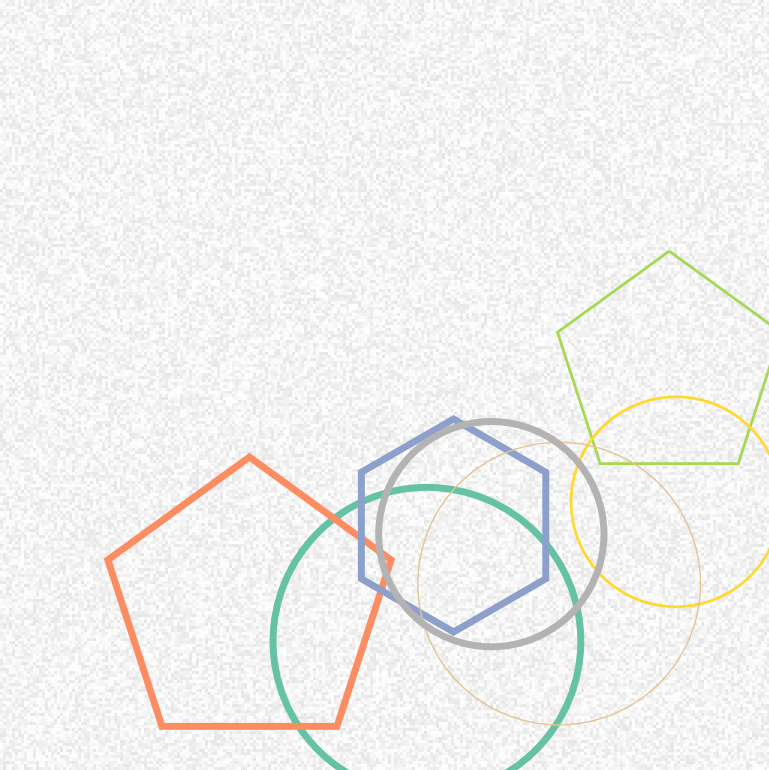[{"shape": "circle", "thickness": 2.5, "radius": 1.0, "center": [0.554, 0.167]}, {"shape": "pentagon", "thickness": 2.5, "radius": 0.97, "center": [0.324, 0.213]}, {"shape": "hexagon", "thickness": 2.5, "radius": 0.69, "center": [0.589, 0.318]}, {"shape": "pentagon", "thickness": 1, "radius": 0.76, "center": [0.869, 0.521]}, {"shape": "circle", "thickness": 1, "radius": 0.68, "center": [0.878, 0.348]}, {"shape": "circle", "thickness": 0.5, "radius": 0.92, "center": [0.726, 0.242]}, {"shape": "circle", "thickness": 2.5, "radius": 0.73, "center": [0.638, 0.306]}]